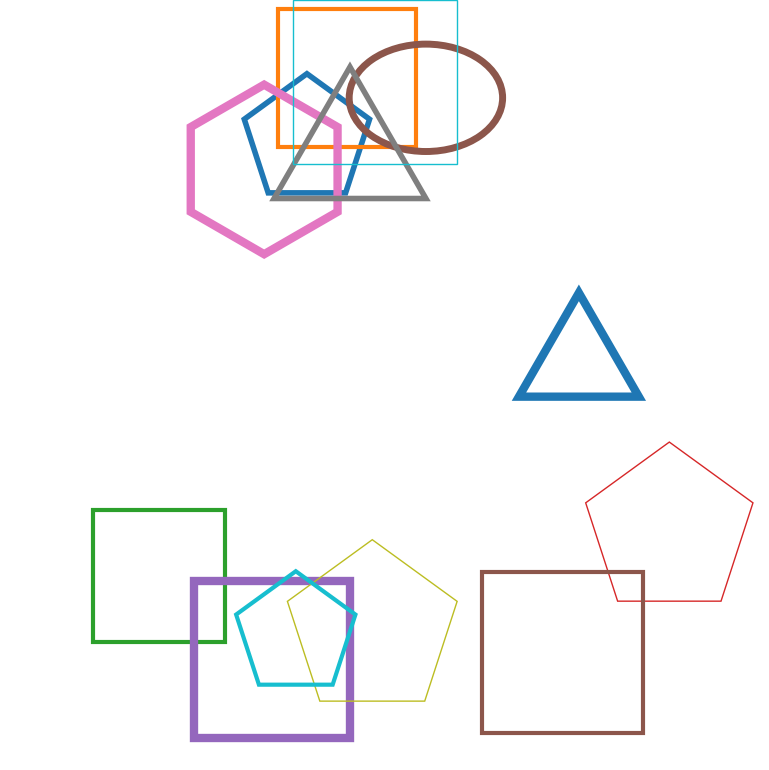[{"shape": "triangle", "thickness": 3, "radius": 0.45, "center": [0.752, 0.53]}, {"shape": "pentagon", "thickness": 2, "radius": 0.43, "center": [0.399, 0.819]}, {"shape": "square", "thickness": 1.5, "radius": 0.45, "center": [0.451, 0.899]}, {"shape": "square", "thickness": 1.5, "radius": 0.43, "center": [0.207, 0.251]}, {"shape": "pentagon", "thickness": 0.5, "radius": 0.57, "center": [0.869, 0.312]}, {"shape": "square", "thickness": 3, "radius": 0.51, "center": [0.353, 0.143]}, {"shape": "oval", "thickness": 2.5, "radius": 0.5, "center": [0.553, 0.873]}, {"shape": "square", "thickness": 1.5, "radius": 0.52, "center": [0.731, 0.152]}, {"shape": "hexagon", "thickness": 3, "radius": 0.55, "center": [0.343, 0.78]}, {"shape": "triangle", "thickness": 2, "radius": 0.57, "center": [0.455, 0.799]}, {"shape": "pentagon", "thickness": 0.5, "radius": 0.58, "center": [0.483, 0.183]}, {"shape": "pentagon", "thickness": 1.5, "radius": 0.41, "center": [0.384, 0.177]}, {"shape": "square", "thickness": 0.5, "radius": 0.53, "center": [0.487, 0.893]}]